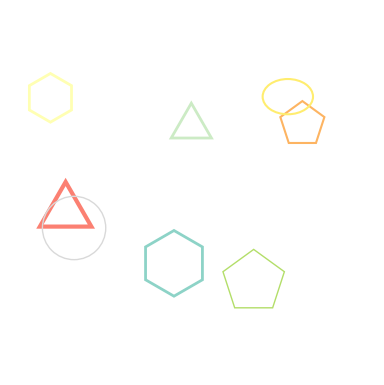[{"shape": "hexagon", "thickness": 2, "radius": 0.43, "center": [0.452, 0.316]}, {"shape": "hexagon", "thickness": 2, "radius": 0.32, "center": [0.131, 0.746]}, {"shape": "triangle", "thickness": 3, "radius": 0.39, "center": [0.17, 0.45]}, {"shape": "pentagon", "thickness": 1.5, "radius": 0.3, "center": [0.785, 0.677]}, {"shape": "pentagon", "thickness": 1, "radius": 0.42, "center": [0.659, 0.268]}, {"shape": "circle", "thickness": 1, "radius": 0.41, "center": [0.192, 0.408]}, {"shape": "triangle", "thickness": 2, "radius": 0.3, "center": [0.497, 0.672]}, {"shape": "oval", "thickness": 1.5, "radius": 0.33, "center": [0.748, 0.749]}]